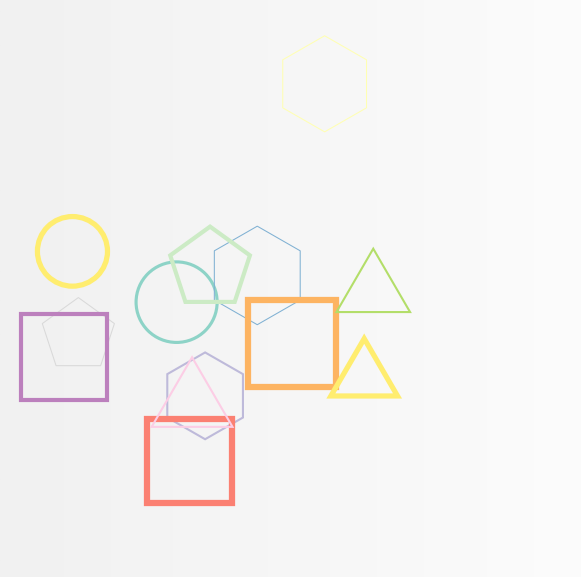[{"shape": "circle", "thickness": 1.5, "radius": 0.35, "center": [0.304, 0.476]}, {"shape": "hexagon", "thickness": 0.5, "radius": 0.42, "center": [0.559, 0.854]}, {"shape": "hexagon", "thickness": 1, "radius": 0.38, "center": [0.353, 0.314]}, {"shape": "square", "thickness": 3, "radius": 0.37, "center": [0.326, 0.201]}, {"shape": "hexagon", "thickness": 0.5, "radius": 0.43, "center": [0.443, 0.522]}, {"shape": "square", "thickness": 3, "radius": 0.38, "center": [0.503, 0.405]}, {"shape": "triangle", "thickness": 1, "radius": 0.37, "center": [0.642, 0.495]}, {"shape": "triangle", "thickness": 1, "radius": 0.4, "center": [0.33, 0.3]}, {"shape": "pentagon", "thickness": 0.5, "radius": 0.33, "center": [0.135, 0.419]}, {"shape": "square", "thickness": 2, "radius": 0.37, "center": [0.11, 0.381]}, {"shape": "pentagon", "thickness": 2, "radius": 0.36, "center": [0.361, 0.535]}, {"shape": "circle", "thickness": 2.5, "radius": 0.3, "center": [0.125, 0.564]}, {"shape": "triangle", "thickness": 2.5, "radius": 0.33, "center": [0.627, 0.347]}]